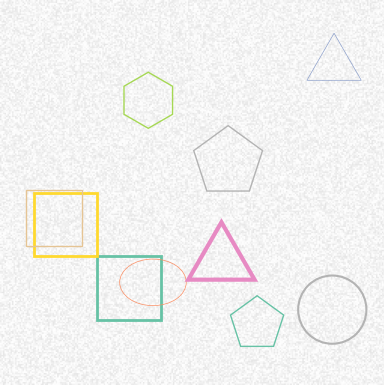[{"shape": "square", "thickness": 2, "radius": 0.42, "center": [0.336, 0.253]}, {"shape": "pentagon", "thickness": 1, "radius": 0.36, "center": [0.668, 0.159]}, {"shape": "oval", "thickness": 0.5, "radius": 0.43, "center": [0.397, 0.267]}, {"shape": "triangle", "thickness": 0.5, "radius": 0.41, "center": [0.868, 0.832]}, {"shape": "triangle", "thickness": 3, "radius": 0.5, "center": [0.575, 0.323]}, {"shape": "hexagon", "thickness": 1, "radius": 0.36, "center": [0.385, 0.74]}, {"shape": "square", "thickness": 2, "radius": 0.41, "center": [0.171, 0.418]}, {"shape": "square", "thickness": 1, "radius": 0.36, "center": [0.141, 0.434]}, {"shape": "circle", "thickness": 1.5, "radius": 0.44, "center": [0.863, 0.196]}, {"shape": "pentagon", "thickness": 1, "radius": 0.47, "center": [0.593, 0.58]}]